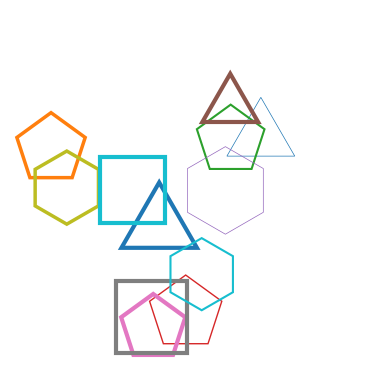[{"shape": "triangle", "thickness": 3, "radius": 0.57, "center": [0.414, 0.413]}, {"shape": "triangle", "thickness": 0.5, "radius": 0.51, "center": [0.677, 0.645]}, {"shape": "pentagon", "thickness": 2.5, "radius": 0.47, "center": [0.133, 0.614]}, {"shape": "pentagon", "thickness": 1.5, "radius": 0.46, "center": [0.599, 0.636]}, {"shape": "pentagon", "thickness": 1, "radius": 0.49, "center": [0.482, 0.187]}, {"shape": "hexagon", "thickness": 0.5, "radius": 0.57, "center": [0.585, 0.505]}, {"shape": "triangle", "thickness": 3, "radius": 0.42, "center": [0.598, 0.725]}, {"shape": "pentagon", "thickness": 3, "radius": 0.44, "center": [0.398, 0.149]}, {"shape": "square", "thickness": 3, "radius": 0.46, "center": [0.393, 0.177]}, {"shape": "hexagon", "thickness": 2.5, "radius": 0.47, "center": [0.174, 0.513]}, {"shape": "hexagon", "thickness": 1.5, "radius": 0.47, "center": [0.524, 0.288]}, {"shape": "square", "thickness": 3, "radius": 0.43, "center": [0.344, 0.507]}]